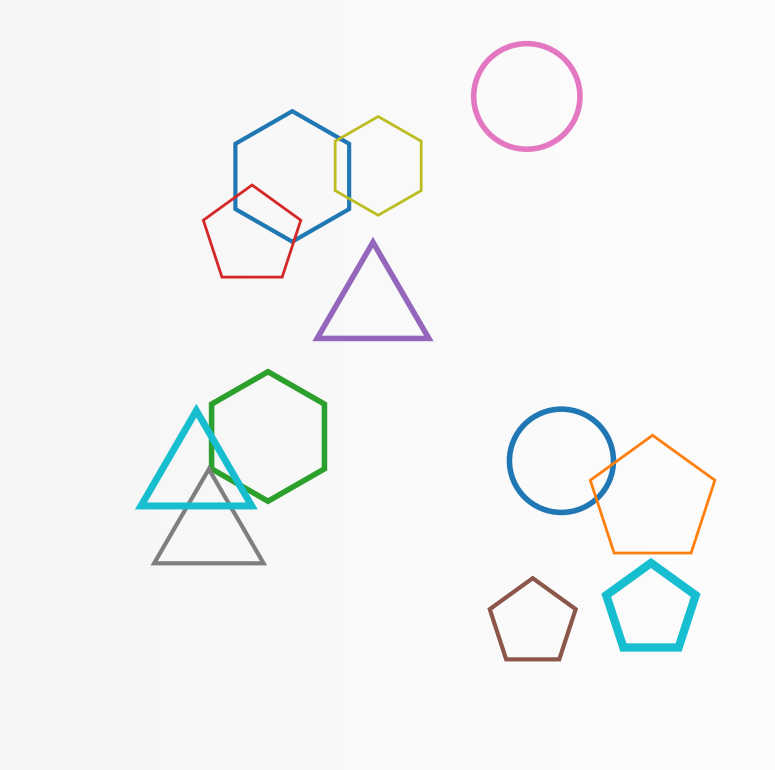[{"shape": "circle", "thickness": 2, "radius": 0.34, "center": [0.724, 0.402]}, {"shape": "hexagon", "thickness": 1.5, "radius": 0.42, "center": [0.377, 0.771]}, {"shape": "pentagon", "thickness": 1, "radius": 0.42, "center": [0.842, 0.35]}, {"shape": "hexagon", "thickness": 2, "radius": 0.42, "center": [0.346, 0.433]}, {"shape": "pentagon", "thickness": 1, "radius": 0.33, "center": [0.325, 0.694]}, {"shape": "triangle", "thickness": 2, "radius": 0.42, "center": [0.481, 0.602]}, {"shape": "pentagon", "thickness": 1.5, "radius": 0.29, "center": [0.687, 0.191]}, {"shape": "circle", "thickness": 2, "radius": 0.34, "center": [0.68, 0.875]}, {"shape": "triangle", "thickness": 1.5, "radius": 0.41, "center": [0.269, 0.309]}, {"shape": "hexagon", "thickness": 1, "radius": 0.32, "center": [0.488, 0.785]}, {"shape": "triangle", "thickness": 2.5, "radius": 0.41, "center": [0.253, 0.384]}, {"shape": "pentagon", "thickness": 3, "radius": 0.3, "center": [0.84, 0.208]}]